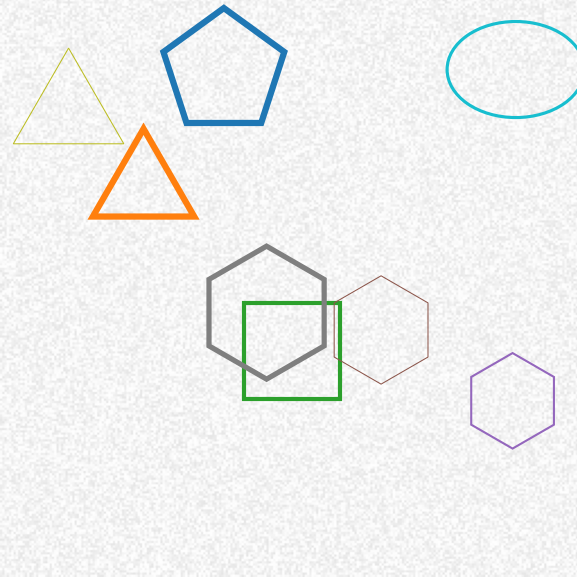[{"shape": "pentagon", "thickness": 3, "radius": 0.55, "center": [0.388, 0.875]}, {"shape": "triangle", "thickness": 3, "radius": 0.51, "center": [0.249, 0.675]}, {"shape": "square", "thickness": 2, "radius": 0.41, "center": [0.506, 0.392]}, {"shape": "hexagon", "thickness": 1, "radius": 0.41, "center": [0.888, 0.305]}, {"shape": "hexagon", "thickness": 0.5, "radius": 0.47, "center": [0.66, 0.428]}, {"shape": "hexagon", "thickness": 2.5, "radius": 0.58, "center": [0.462, 0.458]}, {"shape": "triangle", "thickness": 0.5, "radius": 0.55, "center": [0.119, 0.805]}, {"shape": "oval", "thickness": 1.5, "radius": 0.59, "center": [0.893, 0.879]}]